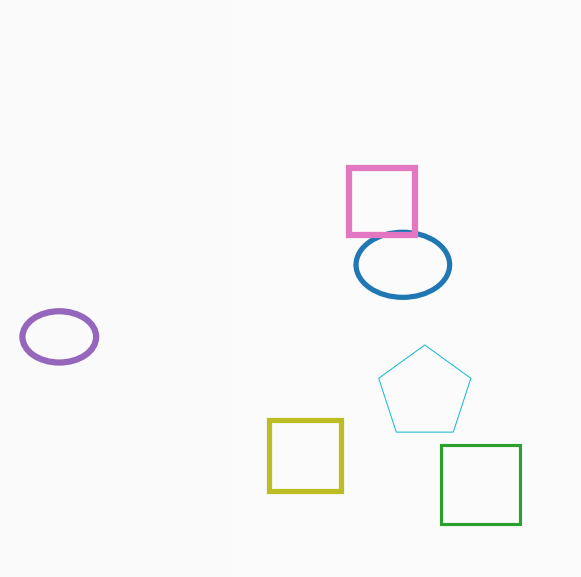[{"shape": "oval", "thickness": 2.5, "radius": 0.4, "center": [0.693, 0.541]}, {"shape": "square", "thickness": 1.5, "radius": 0.34, "center": [0.827, 0.16]}, {"shape": "oval", "thickness": 3, "radius": 0.32, "center": [0.102, 0.416]}, {"shape": "square", "thickness": 3, "radius": 0.29, "center": [0.657, 0.65]}, {"shape": "square", "thickness": 2.5, "radius": 0.31, "center": [0.525, 0.21]}, {"shape": "pentagon", "thickness": 0.5, "radius": 0.42, "center": [0.731, 0.318]}]